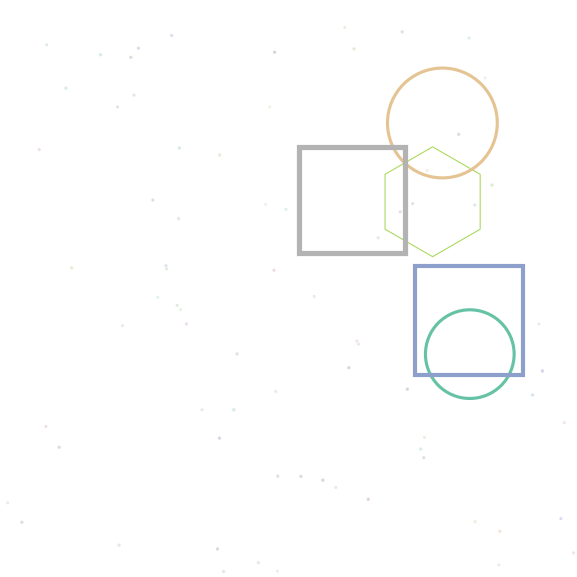[{"shape": "circle", "thickness": 1.5, "radius": 0.38, "center": [0.813, 0.386]}, {"shape": "square", "thickness": 2, "radius": 0.47, "center": [0.812, 0.444]}, {"shape": "hexagon", "thickness": 0.5, "radius": 0.48, "center": [0.749, 0.65]}, {"shape": "circle", "thickness": 1.5, "radius": 0.48, "center": [0.766, 0.786]}, {"shape": "square", "thickness": 2.5, "radius": 0.46, "center": [0.609, 0.652]}]